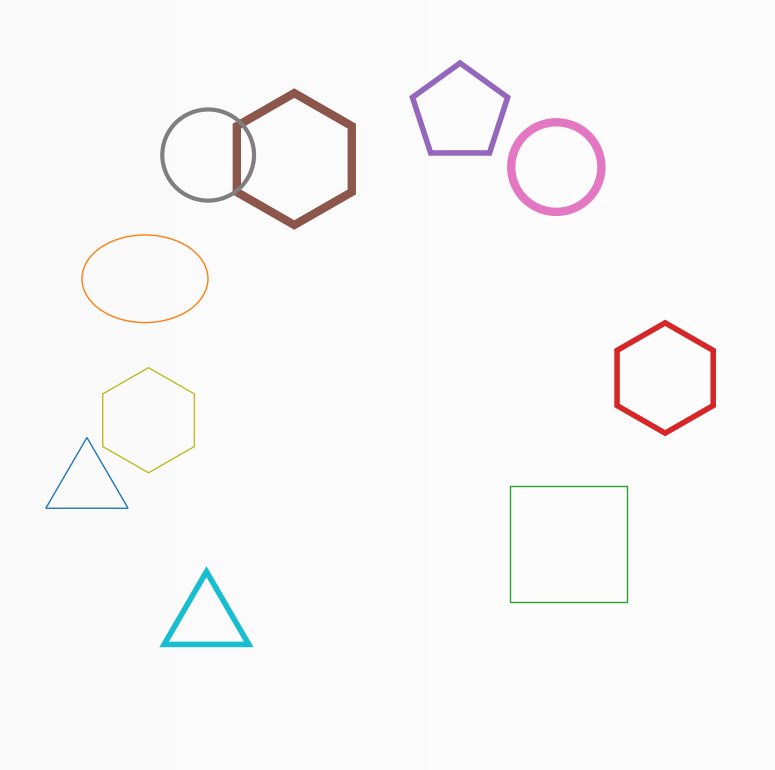[{"shape": "triangle", "thickness": 0.5, "radius": 0.31, "center": [0.112, 0.371]}, {"shape": "oval", "thickness": 0.5, "radius": 0.41, "center": [0.187, 0.638]}, {"shape": "square", "thickness": 0.5, "radius": 0.38, "center": [0.734, 0.294]}, {"shape": "hexagon", "thickness": 2, "radius": 0.36, "center": [0.858, 0.509]}, {"shape": "pentagon", "thickness": 2, "radius": 0.32, "center": [0.594, 0.854]}, {"shape": "hexagon", "thickness": 3, "radius": 0.43, "center": [0.38, 0.793]}, {"shape": "circle", "thickness": 3, "radius": 0.29, "center": [0.718, 0.783]}, {"shape": "circle", "thickness": 1.5, "radius": 0.3, "center": [0.269, 0.799]}, {"shape": "hexagon", "thickness": 0.5, "radius": 0.34, "center": [0.192, 0.454]}, {"shape": "triangle", "thickness": 2, "radius": 0.32, "center": [0.266, 0.195]}]